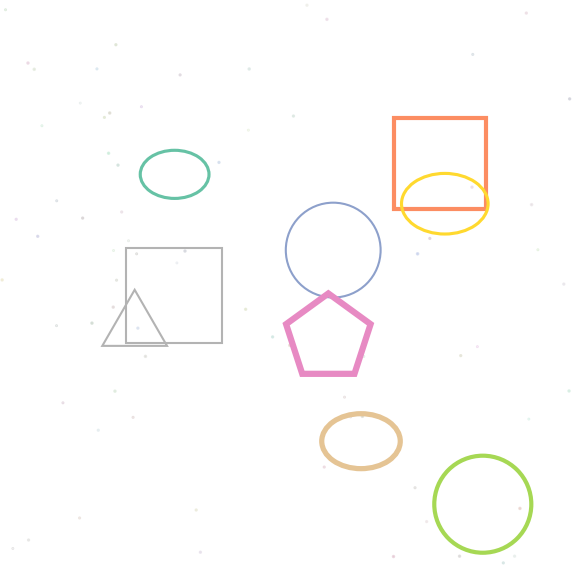[{"shape": "oval", "thickness": 1.5, "radius": 0.3, "center": [0.302, 0.697]}, {"shape": "square", "thickness": 2, "radius": 0.4, "center": [0.762, 0.716]}, {"shape": "circle", "thickness": 1, "radius": 0.41, "center": [0.577, 0.566]}, {"shape": "pentagon", "thickness": 3, "radius": 0.38, "center": [0.569, 0.414]}, {"shape": "circle", "thickness": 2, "radius": 0.42, "center": [0.836, 0.126]}, {"shape": "oval", "thickness": 1.5, "radius": 0.37, "center": [0.77, 0.646]}, {"shape": "oval", "thickness": 2.5, "radius": 0.34, "center": [0.625, 0.235]}, {"shape": "triangle", "thickness": 1, "radius": 0.32, "center": [0.233, 0.433]}, {"shape": "square", "thickness": 1, "radius": 0.41, "center": [0.302, 0.487]}]